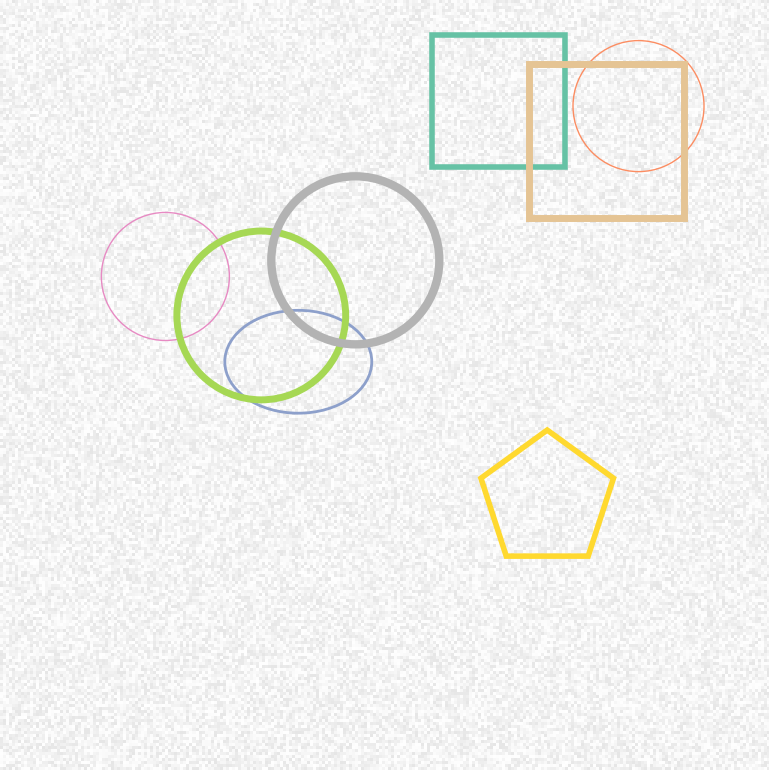[{"shape": "square", "thickness": 2, "radius": 0.43, "center": [0.647, 0.869]}, {"shape": "circle", "thickness": 0.5, "radius": 0.43, "center": [0.829, 0.862]}, {"shape": "oval", "thickness": 1, "radius": 0.48, "center": [0.387, 0.53]}, {"shape": "circle", "thickness": 0.5, "radius": 0.42, "center": [0.215, 0.641]}, {"shape": "circle", "thickness": 2.5, "radius": 0.55, "center": [0.339, 0.59]}, {"shape": "pentagon", "thickness": 2, "radius": 0.45, "center": [0.711, 0.351]}, {"shape": "square", "thickness": 2.5, "radius": 0.5, "center": [0.788, 0.817]}, {"shape": "circle", "thickness": 3, "radius": 0.55, "center": [0.461, 0.662]}]